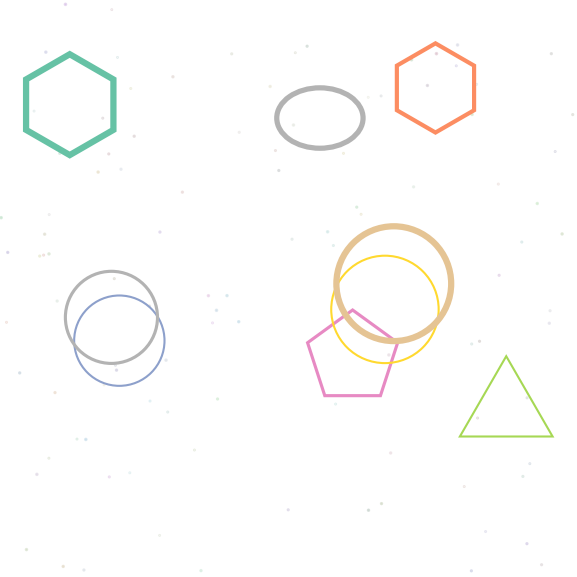[{"shape": "hexagon", "thickness": 3, "radius": 0.44, "center": [0.121, 0.818]}, {"shape": "hexagon", "thickness": 2, "radius": 0.39, "center": [0.754, 0.847]}, {"shape": "circle", "thickness": 1, "radius": 0.39, "center": [0.207, 0.409]}, {"shape": "pentagon", "thickness": 1.5, "radius": 0.41, "center": [0.611, 0.38]}, {"shape": "triangle", "thickness": 1, "radius": 0.46, "center": [0.877, 0.29]}, {"shape": "circle", "thickness": 1, "radius": 0.47, "center": [0.667, 0.463]}, {"shape": "circle", "thickness": 3, "radius": 0.5, "center": [0.682, 0.508]}, {"shape": "circle", "thickness": 1.5, "radius": 0.4, "center": [0.193, 0.45]}, {"shape": "oval", "thickness": 2.5, "radius": 0.37, "center": [0.554, 0.795]}]